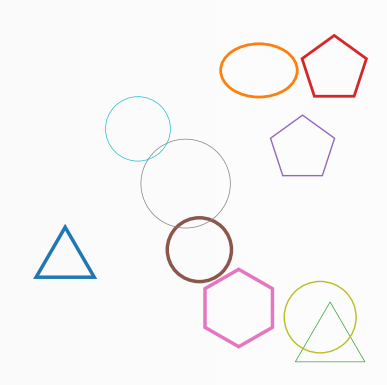[{"shape": "triangle", "thickness": 2.5, "radius": 0.43, "center": [0.168, 0.323]}, {"shape": "oval", "thickness": 2, "radius": 0.49, "center": [0.668, 0.817]}, {"shape": "triangle", "thickness": 0.5, "radius": 0.52, "center": [0.852, 0.112]}, {"shape": "pentagon", "thickness": 2, "radius": 0.44, "center": [0.863, 0.821]}, {"shape": "pentagon", "thickness": 1, "radius": 0.43, "center": [0.781, 0.614]}, {"shape": "circle", "thickness": 2.5, "radius": 0.41, "center": [0.514, 0.351]}, {"shape": "hexagon", "thickness": 2.5, "radius": 0.5, "center": [0.616, 0.2]}, {"shape": "circle", "thickness": 0.5, "radius": 0.58, "center": [0.479, 0.523]}, {"shape": "circle", "thickness": 1, "radius": 0.46, "center": [0.826, 0.176]}, {"shape": "circle", "thickness": 0.5, "radius": 0.42, "center": [0.356, 0.665]}]